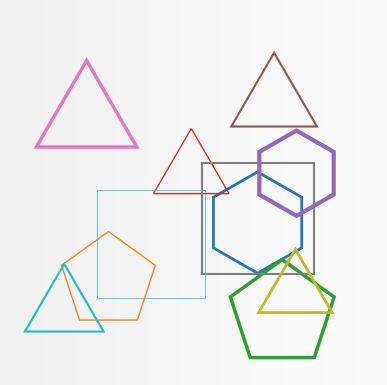[{"shape": "hexagon", "thickness": 2, "radius": 0.66, "center": [0.665, 0.422]}, {"shape": "pentagon", "thickness": 1, "radius": 0.64, "center": [0.28, 0.272]}, {"shape": "pentagon", "thickness": 2.5, "radius": 0.7, "center": [0.728, 0.185]}, {"shape": "triangle", "thickness": 1, "radius": 0.56, "center": [0.494, 0.553]}, {"shape": "hexagon", "thickness": 3, "radius": 0.55, "center": [0.765, 0.55]}, {"shape": "triangle", "thickness": 1.5, "radius": 0.64, "center": [0.707, 0.735]}, {"shape": "triangle", "thickness": 2.5, "radius": 0.75, "center": [0.223, 0.693]}, {"shape": "square", "thickness": 1.5, "radius": 0.72, "center": [0.666, 0.432]}, {"shape": "triangle", "thickness": 2, "radius": 0.55, "center": [0.762, 0.243]}, {"shape": "triangle", "thickness": 1.5, "radius": 0.58, "center": [0.166, 0.197]}, {"shape": "square", "thickness": 0.5, "radius": 0.7, "center": [0.389, 0.366]}]